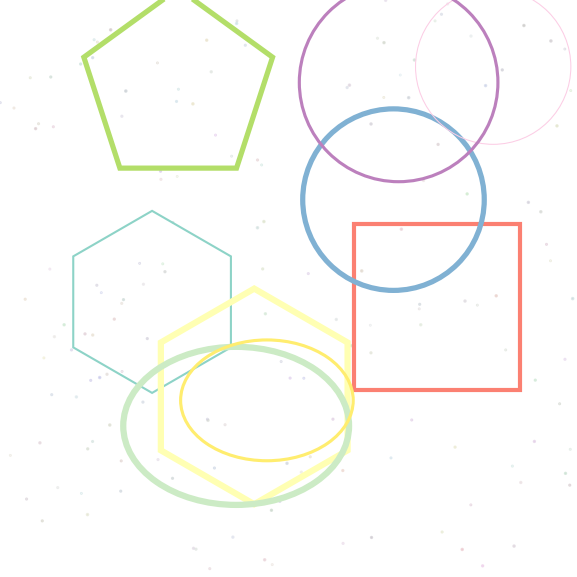[{"shape": "hexagon", "thickness": 1, "radius": 0.79, "center": [0.263, 0.476]}, {"shape": "hexagon", "thickness": 3, "radius": 0.93, "center": [0.44, 0.313]}, {"shape": "square", "thickness": 2, "radius": 0.72, "center": [0.757, 0.468]}, {"shape": "circle", "thickness": 2.5, "radius": 0.79, "center": [0.681, 0.653]}, {"shape": "pentagon", "thickness": 2.5, "radius": 0.86, "center": [0.309, 0.847]}, {"shape": "circle", "thickness": 0.5, "radius": 0.67, "center": [0.854, 0.884]}, {"shape": "circle", "thickness": 1.5, "radius": 0.86, "center": [0.69, 0.856]}, {"shape": "oval", "thickness": 3, "radius": 0.98, "center": [0.409, 0.262]}, {"shape": "oval", "thickness": 1.5, "radius": 0.75, "center": [0.462, 0.306]}]